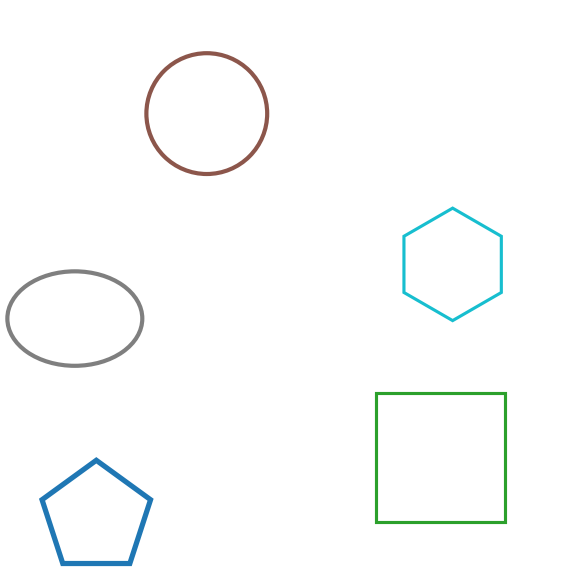[{"shape": "pentagon", "thickness": 2.5, "radius": 0.49, "center": [0.167, 0.103]}, {"shape": "square", "thickness": 1.5, "radius": 0.56, "center": [0.763, 0.207]}, {"shape": "circle", "thickness": 2, "radius": 0.52, "center": [0.358, 0.802]}, {"shape": "oval", "thickness": 2, "radius": 0.58, "center": [0.13, 0.447]}, {"shape": "hexagon", "thickness": 1.5, "radius": 0.49, "center": [0.784, 0.541]}]